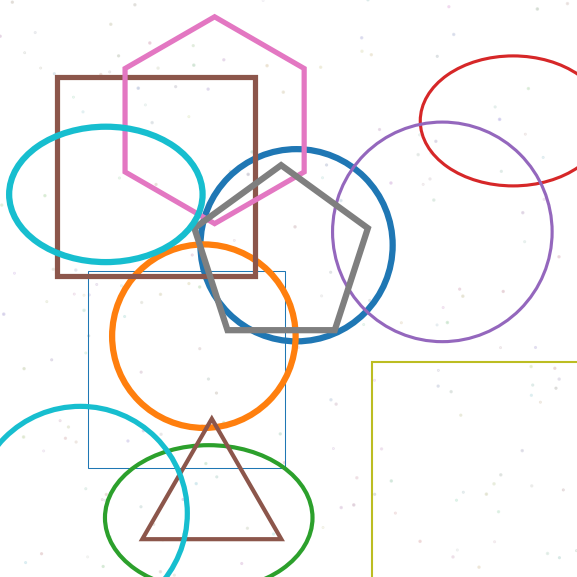[{"shape": "circle", "thickness": 3, "radius": 0.83, "center": [0.514, 0.574]}, {"shape": "square", "thickness": 0.5, "radius": 0.85, "center": [0.323, 0.359]}, {"shape": "circle", "thickness": 3, "radius": 0.79, "center": [0.353, 0.417]}, {"shape": "oval", "thickness": 2, "radius": 0.9, "center": [0.361, 0.102]}, {"shape": "oval", "thickness": 1.5, "radius": 0.8, "center": [0.889, 0.79]}, {"shape": "circle", "thickness": 1.5, "radius": 0.95, "center": [0.766, 0.598]}, {"shape": "triangle", "thickness": 2, "radius": 0.7, "center": [0.367, 0.135]}, {"shape": "square", "thickness": 2.5, "radius": 0.86, "center": [0.27, 0.694]}, {"shape": "hexagon", "thickness": 2.5, "radius": 0.9, "center": [0.372, 0.791]}, {"shape": "pentagon", "thickness": 3, "radius": 0.79, "center": [0.487, 0.555]}, {"shape": "square", "thickness": 1, "radius": 0.97, "center": [0.838, 0.178]}, {"shape": "circle", "thickness": 2.5, "radius": 0.93, "center": [0.139, 0.11]}, {"shape": "oval", "thickness": 3, "radius": 0.84, "center": [0.183, 0.663]}]